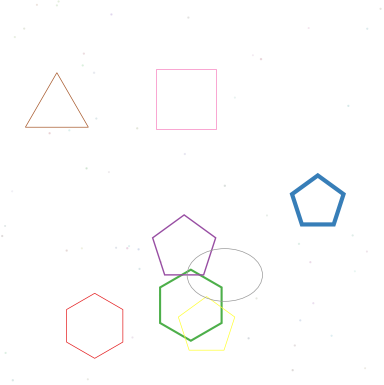[{"shape": "hexagon", "thickness": 0.5, "radius": 0.42, "center": [0.246, 0.154]}, {"shape": "pentagon", "thickness": 3, "radius": 0.35, "center": [0.825, 0.474]}, {"shape": "hexagon", "thickness": 1.5, "radius": 0.46, "center": [0.496, 0.207]}, {"shape": "pentagon", "thickness": 1, "radius": 0.43, "center": [0.478, 0.356]}, {"shape": "pentagon", "thickness": 0.5, "radius": 0.39, "center": [0.537, 0.153]}, {"shape": "triangle", "thickness": 0.5, "radius": 0.47, "center": [0.148, 0.717]}, {"shape": "square", "thickness": 0.5, "radius": 0.39, "center": [0.484, 0.743]}, {"shape": "oval", "thickness": 0.5, "radius": 0.49, "center": [0.584, 0.286]}]